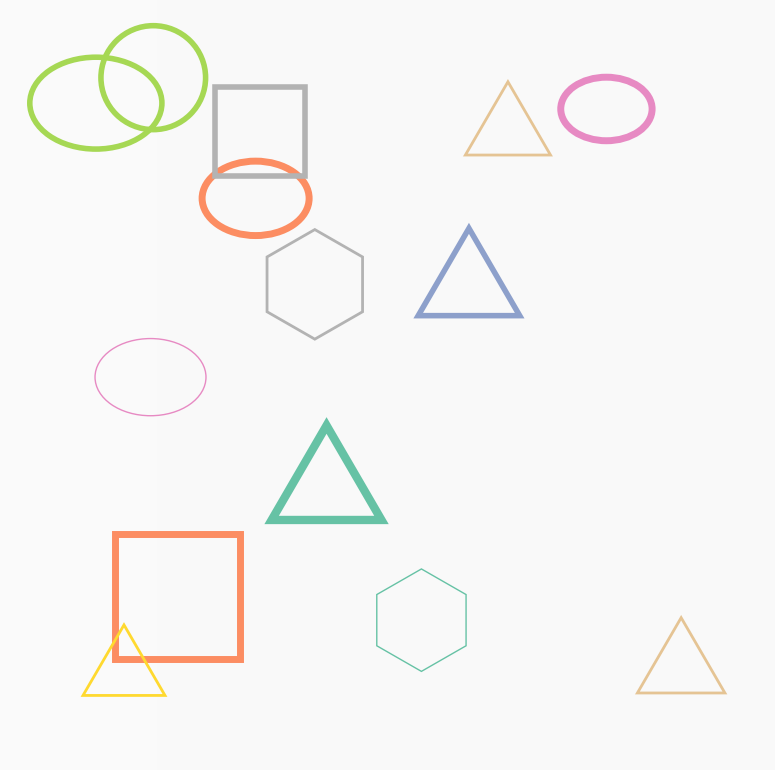[{"shape": "triangle", "thickness": 3, "radius": 0.41, "center": [0.421, 0.366]}, {"shape": "hexagon", "thickness": 0.5, "radius": 0.33, "center": [0.544, 0.195]}, {"shape": "oval", "thickness": 2.5, "radius": 0.35, "center": [0.33, 0.742]}, {"shape": "square", "thickness": 2.5, "radius": 0.41, "center": [0.229, 0.225]}, {"shape": "triangle", "thickness": 2, "radius": 0.38, "center": [0.605, 0.628]}, {"shape": "oval", "thickness": 2.5, "radius": 0.29, "center": [0.782, 0.858]}, {"shape": "oval", "thickness": 0.5, "radius": 0.36, "center": [0.194, 0.51]}, {"shape": "oval", "thickness": 2, "radius": 0.43, "center": [0.124, 0.866]}, {"shape": "circle", "thickness": 2, "radius": 0.34, "center": [0.198, 0.899]}, {"shape": "triangle", "thickness": 1, "radius": 0.31, "center": [0.16, 0.127]}, {"shape": "triangle", "thickness": 1, "radius": 0.32, "center": [0.655, 0.83]}, {"shape": "triangle", "thickness": 1, "radius": 0.33, "center": [0.879, 0.133]}, {"shape": "hexagon", "thickness": 1, "radius": 0.36, "center": [0.406, 0.631]}, {"shape": "square", "thickness": 2, "radius": 0.29, "center": [0.335, 0.829]}]